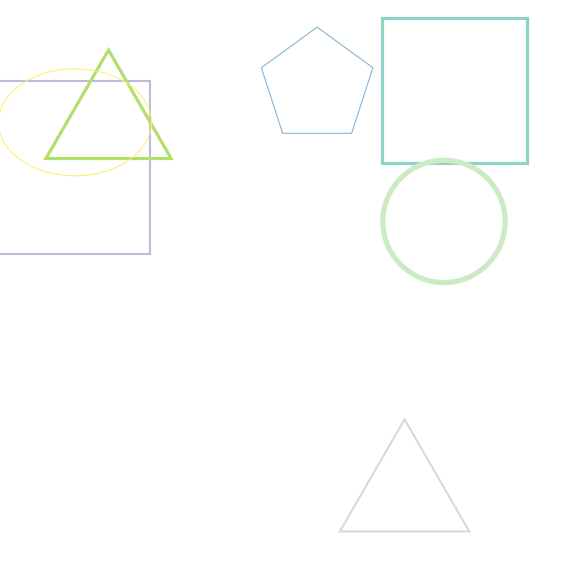[{"shape": "square", "thickness": 1.5, "radius": 0.63, "center": [0.787, 0.843]}, {"shape": "square", "thickness": 1, "radius": 0.75, "center": [0.11, 0.709]}, {"shape": "pentagon", "thickness": 0.5, "radius": 0.51, "center": [0.549, 0.85]}, {"shape": "triangle", "thickness": 1.5, "radius": 0.63, "center": [0.188, 0.787]}, {"shape": "triangle", "thickness": 1, "radius": 0.65, "center": [0.701, 0.144]}, {"shape": "circle", "thickness": 2.5, "radius": 0.53, "center": [0.769, 0.616]}, {"shape": "oval", "thickness": 0.5, "radius": 0.66, "center": [0.13, 0.787]}]